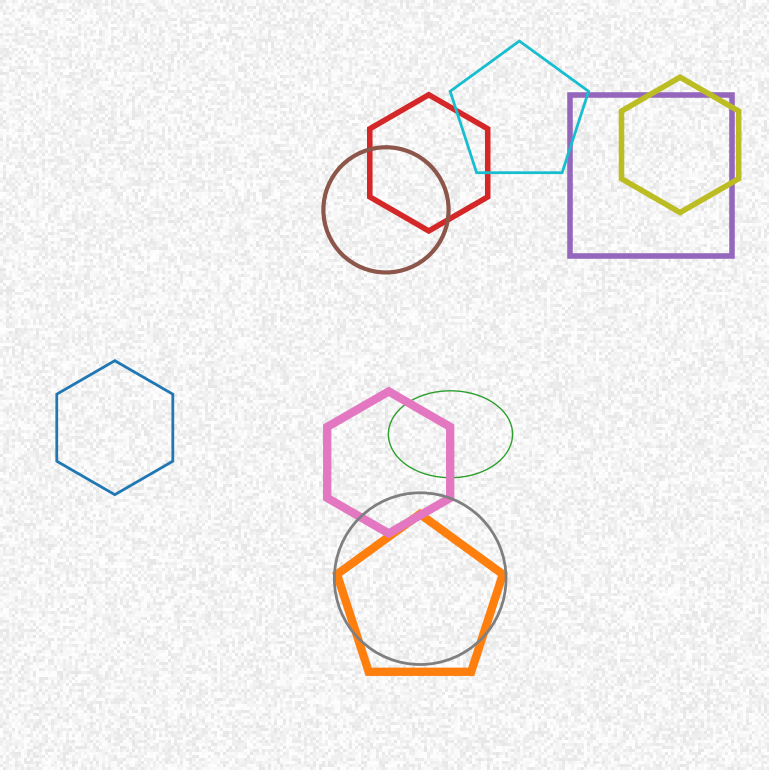[{"shape": "hexagon", "thickness": 1, "radius": 0.44, "center": [0.149, 0.445]}, {"shape": "pentagon", "thickness": 3, "radius": 0.57, "center": [0.545, 0.219]}, {"shape": "oval", "thickness": 0.5, "radius": 0.4, "center": [0.585, 0.436]}, {"shape": "hexagon", "thickness": 2, "radius": 0.44, "center": [0.557, 0.789]}, {"shape": "square", "thickness": 2, "radius": 0.53, "center": [0.846, 0.772]}, {"shape": "circle", "thickness": 1.5, "radius": 0.41, "center": [0.501, 0.727]}, {"shape": "hexagon", "thickness": 3, "radius": 0.46, "center": [0.505, 0.399]}, {"shape": "circle", "thickness": 1, "radius": 0.56, "center": [0.546, 0.249]}, {"shape": "hexagon", "thickness": 2, "radius": 0.44, "center": [0.883, 0.812]}, {"shape": "pentagon", "thickness": 1, "radius": 0.47, "center": [0.675, 0.852]}]